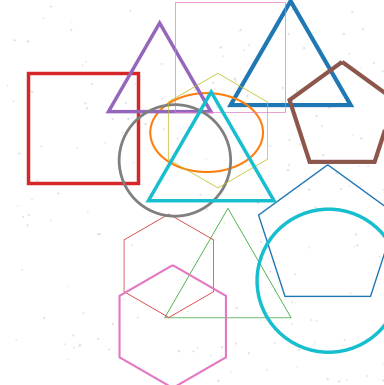[{"shape": "triangle", "thickness": 3, "radius": 0.9, "center": [0.755, 0.817]}, {"shape": "pentagon", "thickness": 1, "radius": 0.94, "center": [0.851, 0.383]}, {"shape": "oval", "thickness": 1.5, "radius": 0.73, "center": [0.537, 0.656]}, {"shape": "triangle", "thickness": 0.5, "radius": 0.95, "center": [0.592, 0.269]}, {"shape": "square", "thickness": 2.5, "radius": 0.71, "center": [0.215, 0.668]}, {"shape": "hexagon", "thickness": 0.5, "radius": 0.67, "center": [0.439, 0.31]}, {"shape": "triangle", "thickness": 2.5, "radius": 0.77, "center": [0.415, 0.787]}, {"shape": "pentagon", "thickness": 3, "radius": 0.72, "center": [0.889, 0.696]}, {"shape": "hexagon", "thickness": 1.5, "radius": 0.8, "center": [0.449, 0.152]}, {"shape": "square", "thickness": 0.5, "radius": 0.72, "center": [0.597, 0.852]}, {"shape": "circle", "thickness": 2, "radius": 0.72, "center": [0.454, 0.583]}, {"shape": "hexagon", "thickness": 0.5, "radius": 0.74, "center": [0.566, 0.661]}, {"shape": "circle", "thickness": 2.5, "radius": 0.93, "center": [0.854, 0.271]}, {"shape": "triangle", "thickness": 2.5, "radius": 0.94, "center": [0.549, 0.573]}]